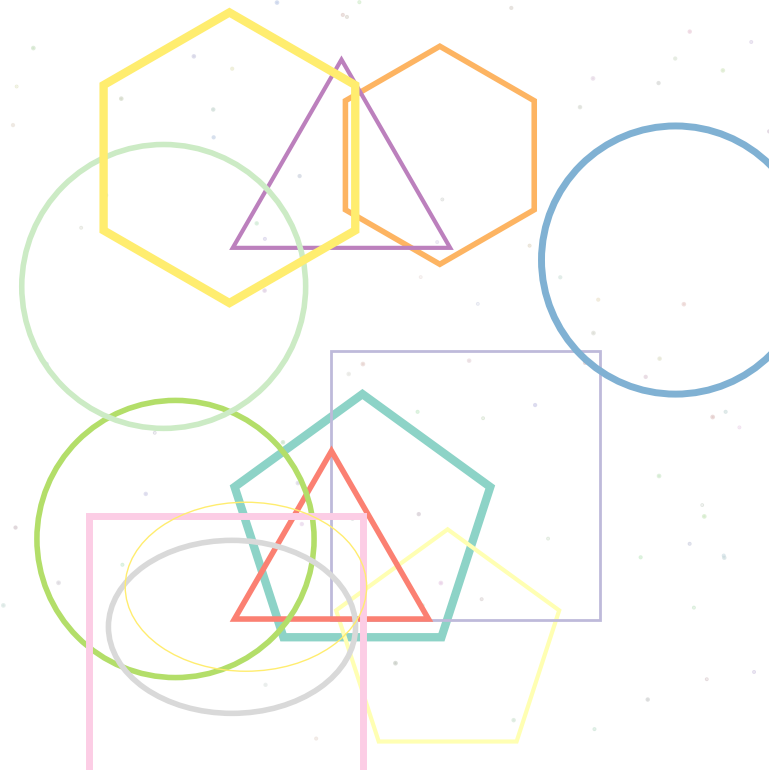[{"shape": "pentagon", "thickness": 3, "radius": 0.87, "center": [0.471, 0.314]}, {"shape": "pentagon", "thickness": 1.5, "radius": 0.76, "center": [0.581, 0.16]}, {"shape": "square", "thickness": 1, "radius": 0.87, "center": [0.605, 0.37]}, {"shape": "triangle", "thickness": 2, "radius": 0.73, "center": [0.43, 0.269]}, {"shape": "circle", "thickness": 2.5, "radius": 0.87, "center": [0.877, 0.662]}, {"shape": "hexagon", "thickness": 2, "radius": 0.71, "center": [0.571, 0.798]}, {"shape": "circle", "thickness": 2, "radius": 0.9, "center": [0.228, 0.3]}, {"shape": "square", "thickness": 2.5, "radius": 0.89, "center": [0.293, 0.153]}, {"shape": "oval", "thickness": 2, "radius": 0.8, "center": [0.301, 0.186]}, {"shape": "triangle", "thickness": 1.5, "radius": 0.81, "center": [0.443, 0.76]}, {"shape": "circle", "thickness": 2, "radius": 0.92, "center": [0.213, 0.628]}, {"shape": "hexagon", "thickness": 3, "radius": 0.94, "center": [0.298, 0.795]}, {"shape": "oval", "thickness": 0.5, "radius": 0.78, "center": [0.319, 0.238]}]